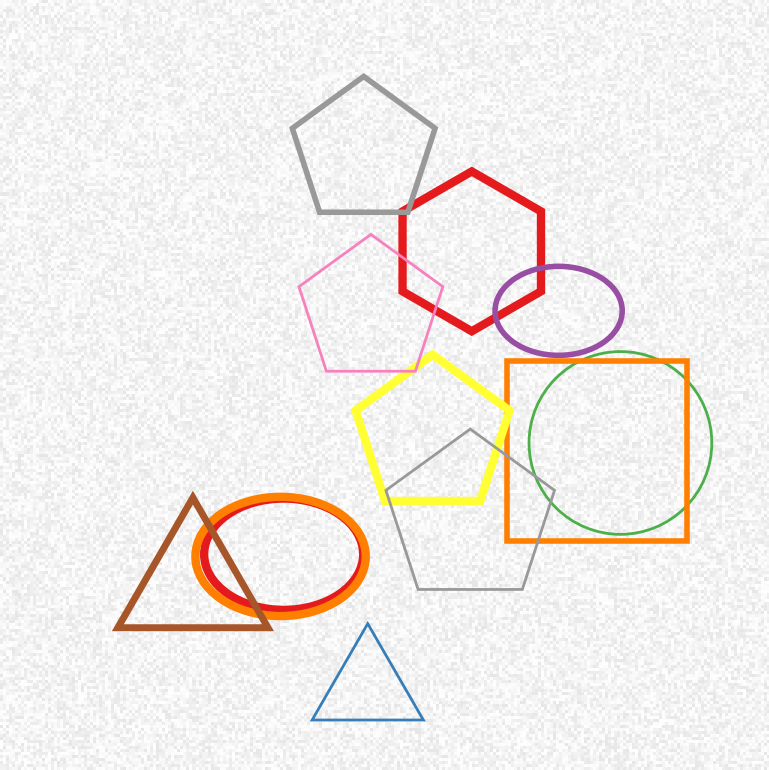[{"shape": "hexagon", "thickness": 3, "radius": 0.52, "center": [0.613, 0.674]}, {"shape": "oval", "thickness": 3, "radius": 0.52, "center": [0.368, 0.28]}, {"shape": "triangle", "thickness": 1, "radius": 0.42, "center": [0.478, 0.107]}, {"shape": "circle", "thickness": 1, "radius": 0.59, "center": [0.806, 0.425]}, {"shape": "oval", "thickness": 2, "radius": 0.41, "center": [0.725, 0.596]}, {"shape": "square", "thickness": 2, "radius": 0.59, "center": [0.776, 0.414]}, {"shape": "oval", "thickness": 3, "radius": 0.55, "center": [0.364, 0.277]}, {"shape": "pentagon", "thickness": 3, "radius": 0.53, "center": [0.562, 0.434]}, {"shape": "triangle", "thickness": 2.5, "radius": 0.56, "center": [0.251, 0.241]}, {"shape": "pentagon", "thickness": 1, "radius": 0.49, "center": [0.482, 0.597]}, {"shape": "pentagon", "thickness": 2, "radius": 0.49, "center": [0.472, 0.803]}, {"shape": "pentagon", "thickness": 1, "radius": 0.58, "center": [0.611, 0.328]}]